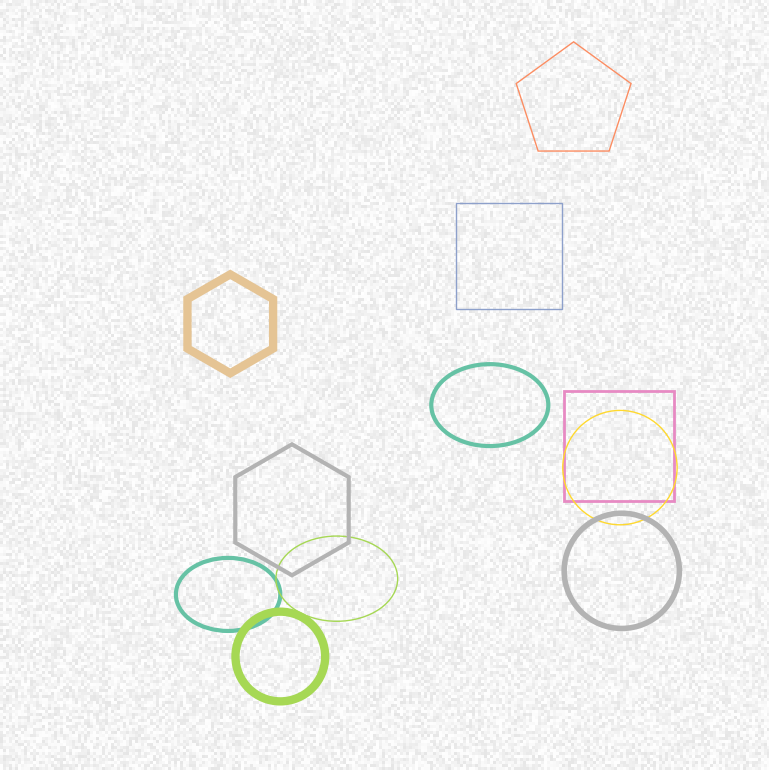[{"shape": "oval", "thickness": 1.5, "radius": 0.38, "center": [0.636, 0.474]}, {"shape": "oval", "thickness": 1.5, "radius": 0.34, "center": [0.296, 0.228]}, {"shape": "pentagon", "thickness": 0.5, "radius": 0.39, "center": [0.745, 0.867]}, {"shape": "square", "thickness": 0.5, "radius": 0.34, "center": [0.661, 0.668]}, {"shape": "square", "thickness": 1, "radius": 0.36, "center": [0.804, 0.421]}, {"shape": "circle", "thickness": 3, "radius": 0.29, "center": [0.364, 0.147]}, {"shape": "oval", "thickness": 0.5, "radius": 0.4, "center": [0.437, 0.248]}, {"shape": "circle", "thickness": 0.5, "radius": 0.37, "center": [0.805, 0.393]}, {"shape": "hexagon", "thickness": 3, "radius": 0.32, "center": [0.299, 0.579]}, {"shape": "hexagon", "thickness": 1.5, "radius": 0.43, "center": [0.379, 0.338]}, {"shape": "circle", "thickness": 2, "radius": 0.37, "center": [0.808, 0.259]}]